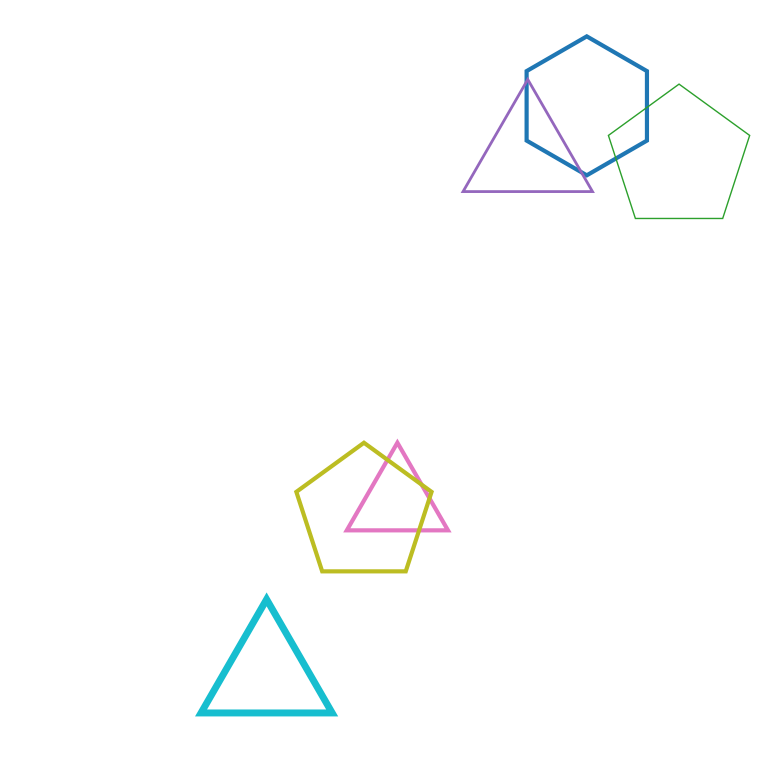[{"shape": "hexagon", "thickness": 1.5, "radius": 0.45, "center": [0.762, 0.863]}, {"shape": "pentagon", "thickness": 0.5, "radius": 0.48, "center": [0.882, 0.794]}, {"shape": "triangle", "thickness": 1, "radius": 0.49, "center": [0.685, 0.8]}, {"shape": "triangle", "thickness": 1.5, "radius": 0.38, "center": [0.516, 0.349]}, {"shape": "pentagon", "thickness": 1.5, "radius": 0.46, "center": [0.473, 0.333]}, {"shape": "triangle", "thickness": 2.5, "radius": 0.49, "center": [0.346, 0.123]}]